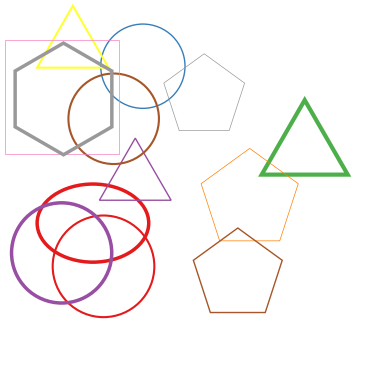[{"shape": "circle", "thickness": 1.5, "radius": 0.66, "center": [0.269, 0.308]}, {"shape": "oval", "thickness": 2.5, "radius": 0.72, "center": [0.241, 0.421]}, {"shape": "circle", "thickness": 1, "radius": 0.55, "center": [0.371, 0.828]}, {"shape": "triangle", "thickness": 3, "radius": 0.65, "center": [0.791, 0.611]}, {"shape": "triangle", "thickness": 1, "radius": 0.54, "center": [0.351, 0.534]}, {"shape": "circle", "thickness": 2.5, "radius": 0.65, "center": [0.16, 0.343]}, {"shape": "pentagon", "thickness": 0.5, "radius": 0.66, "center": [0.649, 0.482]}, {"shape": "triangle", "thickness": 1.5, "radius": 0.54, "center": [0.189, 0.878]}, {"shape": "pentagon", "thickness": 1, "radius": 0.61, "center": [0.618, 0.286]}, {"shape": "circle", "thickness": 1.5, "radius": 0.59, "center": [0.295, 0.691]}, {"shape": "square", "thickness": 0.5, "radius": 0.74, "center": [0.161, 0.748]}, {"shape": "pentagon", "thickness": 0.5, "radius": 0.55, "center": [0.53, 0.75]}, {"shape": "hexagon", "thickness": 2.5, "radius": 0.73, "center": [0.165, 0.743]}]